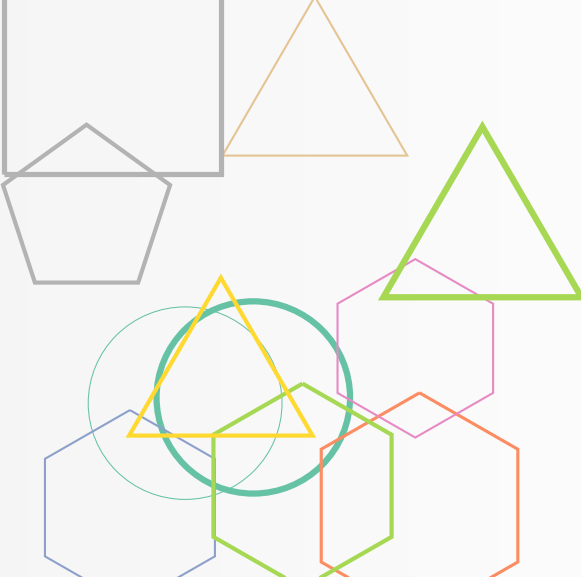[{"shape": "circle", "thickness": 3, "radius": 0.83, "center": [0.436, 0.311]}, {"shape": "circle", "thickness": 0.5, "radius": 0.83, "center": [0.318, 0.301]}, {"shape": "hexagon", "thickness": 1.5, "radius": 0.98, "center": [0.722, 0.124]}, {"shape": "hexagon", "thickness": 1, "radius": 0.84, "center": [0.224, 0.12]}, {"shape": "hexagon", "thickness": 1, "radius": 0.77, "center": [0.715, 0.396]}, {"shape": "hexagon", "thickness": 2, "radius": 0.88, "center": [0.52, 0.158]}, {"shape": "triangle", "thickness": 3, "radius": 0.98, "center": [0.83, 0.583]}, {"shape": "triangle", "thickness": 2, "radius": 0.91, "center": [0.38, 0.336]}, {"shape": "triangle", "thickness": 1, "radius": 0.92, "center": [0.542, 0.821]}, {"shape": "pentagon", "thickness": 2, "radius": 0.76, "center": [0.149, 0.632]}, {"shape": "square", "thickness": 2.5, "radius": 0.93, "center": [0.193, 0.885]}]